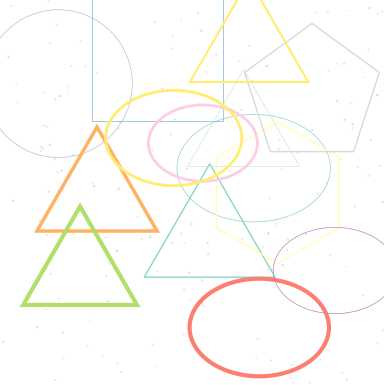[{"shape": "oval", "thickness": 0.5, "radius": 1.0, "center": [0.659, 0.563]}, {"shape": "triangle", "thickness": 1, "radius": 0.98, "center": [0.545, 0.378]}, {"shape": "hexagon", "thickness": 1, "radius": 0.92, "center": [0.721, 0.5]}, {"shape": "circle", "thickness": 0.5, "radius": 0.96, "center": [0.152, 0.783]}, {"shape": "oval", "thickness": 3, "radius": 0.91, "center": [0.673, 0.149]}, {"shape": "square", "thickness": 0.5, "radius": 0.85, "center": [0.409, 0.856]}, {"shape": "triangle", "thickness": 2.5, "radius": 0.9, "center": [0.252, 0.49]}, {"shape": "triangle", "thickness": 3, "radius": 0.85, "center": [0.208, 0.293]}, {"shape": "oval", "thickness": 2, "radius": 0.71, "center": [0.527, 0.628]}, {"shape": "pentagon", "thickness": 1, "radius": 0.92, "center": [0.81, 0.755]}, {"shape": "oval", "thickness": 0.5, "radius": 0.8, "center": [0.87, 0.297]}, {"shape": "triangle", "thickness": 0.5, "radius": 0.84, "center": [0.633, 0.652]}, {"shape": "triangle", "thickness": 1.5, "radius": 0.89, "center": [0.647, 0.876]}, {"shape": "oval", "thickness": 2, "radius": 0.88, "center": [0.451, 0.642]}]